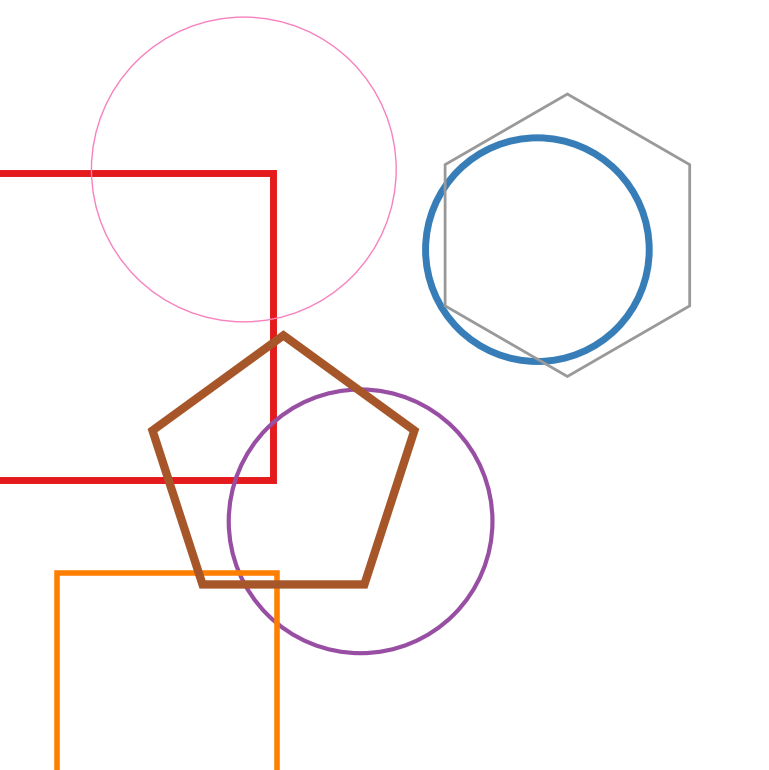[{"shape": "square", "thickness": 2.5, "radius": 1.0, "center": [0.156, 0.576]}, {"shape": "circle", "thickness": 2.5, "radius": 0.73, "center": [0.698, 0.676]}, {"shape": "circle", "thickness": 1.5, "radius": 0.86, "center": [0.468, 0.323]}, {"shape": "square", "thickness": 2, "radius": 0.72, "center": [0.217, 0.113]}, {"shape": "pentagon", "thickness": 3, "radius": 0.89, "center": [0.368, 0.386]}, {"shape": "circle", "thickness": 0.5, "radius": 0.99, "center": [0.317, 0.78]}, {"shape": "hexagon", "thickness": 1, "radius": 0.92, "center": [0.737, 0.694]}]